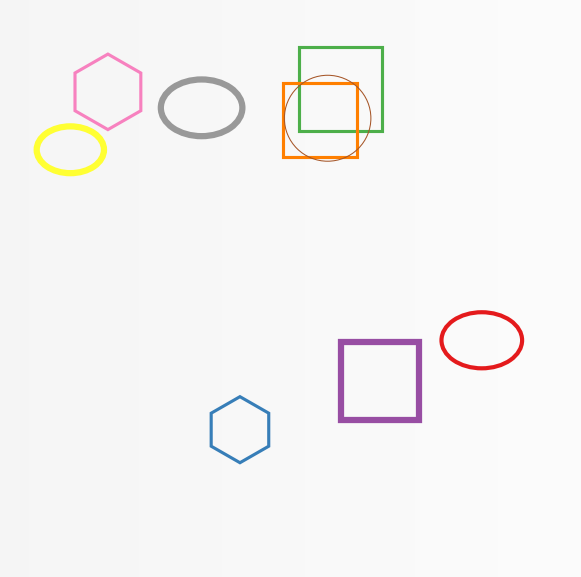[{"shape": "oval", "thickness": 2, "radius": 0.35, "center": [0.829, 0.41]}, {"shape": "hexagon", "thickness": 1.5, "radius": 0.29, "center": [0.413, 0.255]}, {"shape": "square", "thickness": 1.5, "radius": 0.36, "center": [0.586, 0.845]}, {"shape": "square", "thickness": 3, "radius": 0.34, "center": [0.653, 0.34]}, {"shape": "square", "thickness": 1.5, "radius": 0.32, "center": [0.551, 0.792]}, {"shape": "oval", "thickness": 3, "radius": 0.29, "center": [0.121, 0.74]}, {"shape": "circle", "thickness": 0.5, "radius": 0.37, "center": [0.564, 0.794]}, {"shape": "hexagon", "thickness": 1.5, "radius": 0.33, "center": [0.186, 0.84]}, {"shape": "oval", "thickness": 3, "radius": 0.35, "center": [0.347, 0.812]}]